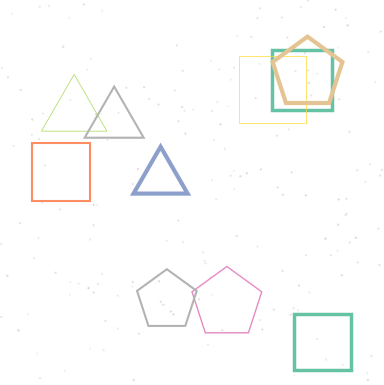[{"shape": "square", "thickness": 2.5, "radius": 0.39, "center": [0.785, 0.793]}, {"shape": "square", "thickness": 2.5, "radius": 0.37, "center": [0.837, 0.112]}, {"shape": "square", "thickness": 1.5, "radius": 0.38, "center": [0.159, 0.553]}, {"shape": "triangle", "thickness": 3, "radius": 0.41, "center": [0.417, 0.538]}, {"shape": "pentagon", "thickness": 1, "radius": 0.48, "center": [0.589, 0.213]}, {"shape": "triangle", "thickness": 0.5, "radius": 0.49, "center": [0.193, 0.708]}, {"shape": "square", "thickness": 0.5, "radius": 0.43, "center": [0.707, 0.767]}, {"shape": "pentagon", "thickness": 3, "radius": 0.48, "center": [0.799, 0.81]}, {"shape": "pentagon", "thickness": 1.5, "radius": 0.41, "center": [0.433, 0.219]}, {"shape": "triangle", "thickness": 1.5, "radius": 0.44, "center": [0.297, 0.687]}]